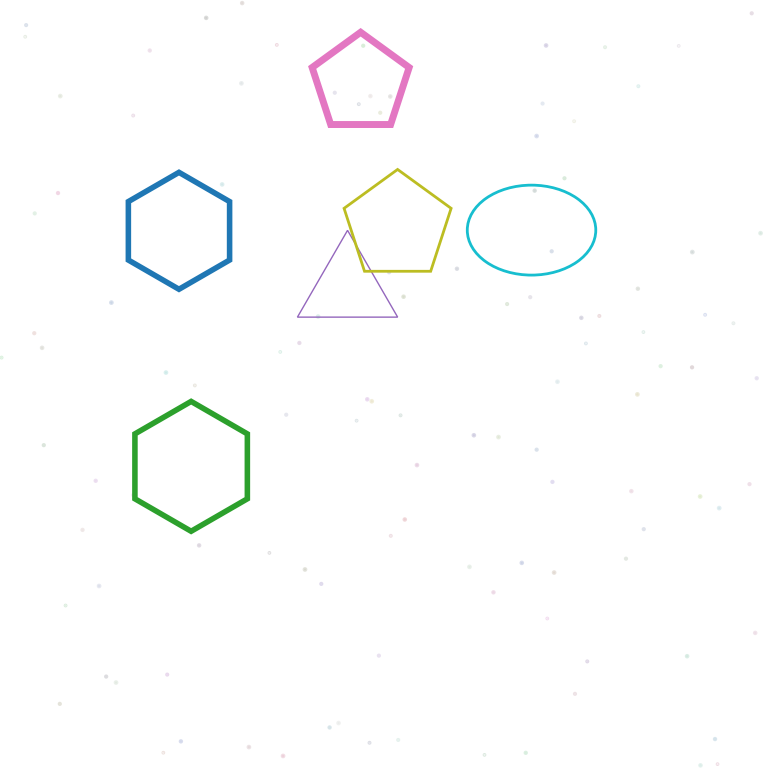[{"shape": "hexagon", "thickness": 2, "radius": 0.38, "center": [0.232, 0.7]}, {"shape": "hexagon", "thickness": 2, "radius": 0.42, "center": [0.248, 0.394]}, {"shape": "triangle", "thickness": 0.5, "radius": 0.38, "center": [0.451, 0.626]}, {"shape": "pentagon", "thickness": 2.5, "radius": 0.33, "center": [0.468, 0.892]}, {"shape": "pentagon", "thickness": 1, "radius": 0.37, "center": [0.516, 0.707]}, {"shape": "oval", "thickness": 1, "radius": 0.42, "center": [0.69, 0.701]}]